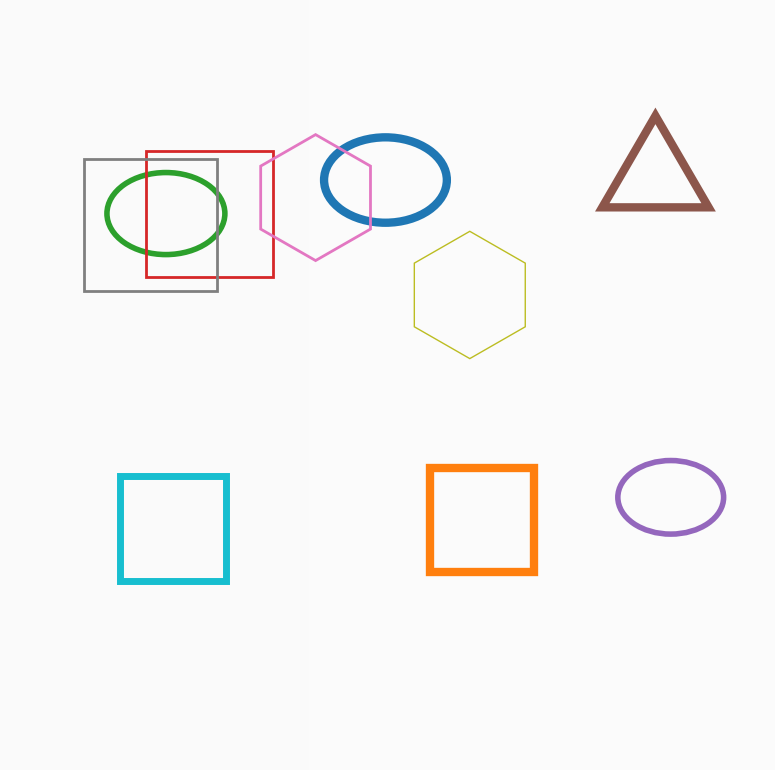[{"shape": "oval", "thickness": 3, "radius": 0.4, "center": [0.497, 0.766]}, {"shape": "square", "thickness": 3, "radius": 0.34, "center": [0.622, 0.325]}, {"shape": "oval", "thickness": 2, "radius": 0.38, "center": [0.214, 0.723]}, {"shape": "square", "thickness": 1, "radius": 0.41, "center": [0.27, 0.722]}, {"shape": "oval", "thickness": 2, "radius": 0.34, "center": [0.865, 0.354]}, {"shape": "triangle", "thickness": 3, "radius": 0.4, "center": [0.846, 0.77]}, {"shape": "hexagon", "thickness": 1, "radius": 0.41, "center": [0.407, 0.743]}, {"shape": "square", "thickness": 1, "radius": 0.43, "center": [0.194, 0.707]}, {"shape": "hexagon", "thickness": 0.5, "radius": 0.41, "center": [0.606, 0.617]}, {"shape": "square", "thickness": 2.5, "radius": 0.34, "center": [0.223, 0.313]}]